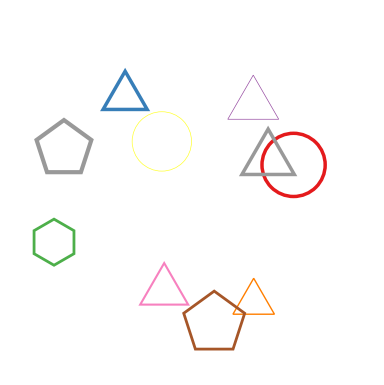[{"shape": "circle", "thickness": 2.5, "radius": 0.41, "center": [0.763, 0.572]}, {"shape": "triangle", "thickness": 2.5, "radius": 0.33, "center": [0.325, 0.749]}, {"shape": "hexagon", "thickness": 2, "radius": 0.3, "center": [0.14, 0.371]}, {"shape": "triangle", "thickness": 0.5, "radius": 0.38, "center": [0.658, 0.728]}, {"shape": "triangle", "thickness": 1, "radius": 0.31, "center": [0.659, 0.215]}, {"shape": "circle", "thickness": 0.5, "radius": 0.39, "center": [0.42, 0.633]}, {"shape": "pentagon", "thickness": 2, "radius": 0.42, "center": [0.556, 0.161]}, {"shape": "triangle", "thickness": 1.5, "radius": 0.36, "center": [0.426, 0.245]}, {"shape": "triangle", "thickness": 2.5, "radius": 0.39, "center": [0.696, 0.586]}, {"shape": "pentagon", "thickness": 3, "radius": 0.37, "center": [0.166, 0.613]}]